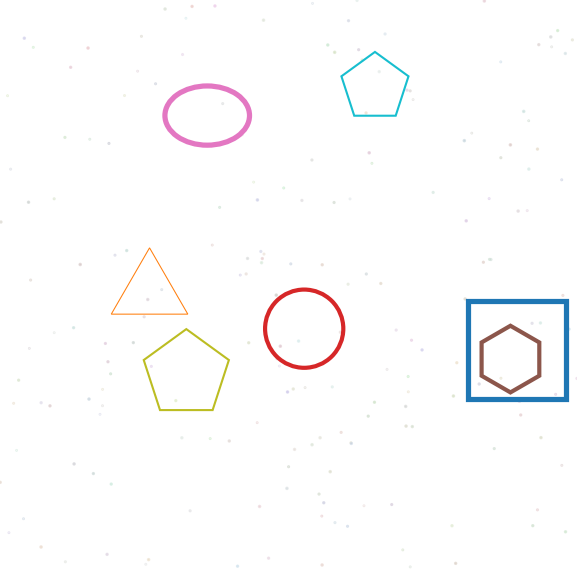[{"shape": "square", "thickness": 2.5, "radius": 0.43, "center": [0.895, 0.393]}, {"shape": "triangle", "thickness": 0.5, "radius": 0.38, "center": [0.259, 0.493]}, {"shape": "circle", "thickness": 2, "radius": 0.34, "center": [0.527, 0.43]}, {"shape": "hexagon", "thickness": 2, "radius": 0.29, "center": [0.884, 0.377]}, {"shape": "oval", "thickness": 2.5, "radius": 0.37, "center": [0.359, 0.799]}, {"shape": "pentagon", "thickness": 1, "radius": 0.39, "center": [0.323, 0.352]}, {"shape": "pentagon", "thickness": 1, "radius": 0.31, "center": [0.649, 0.848]}]